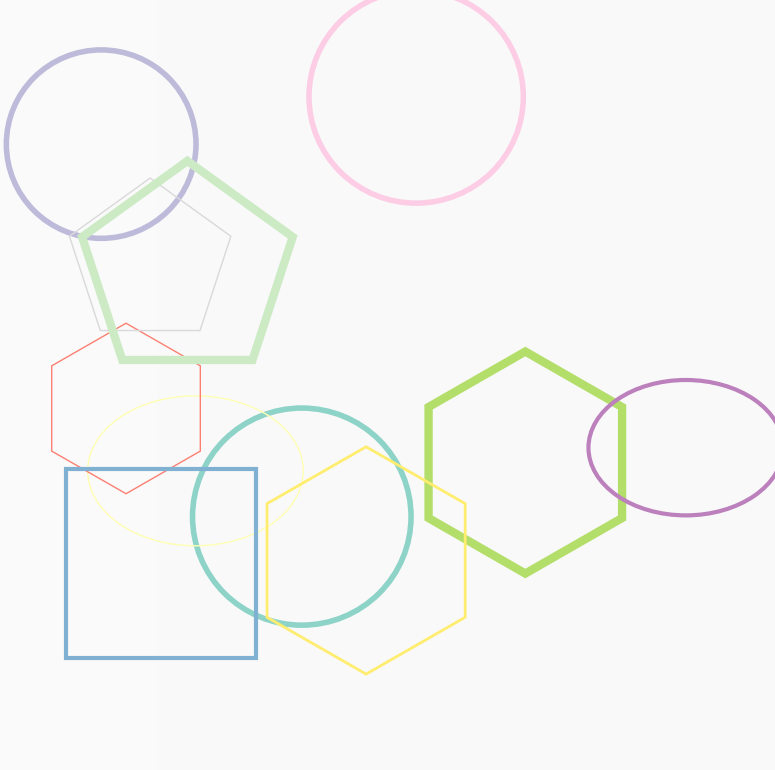[{"shape": "circle", "thickness": 2, "radius": 0.7, "center": [0.389, 0.329]}, {"shape": "oval", "thickness": 0.5, "radius": 0.7, "center": [0.252, 0.389]}, {"shape": "circle", "thickness": 2, "radius": 0.61, "center": [0.131, 0.813]}, {"shape": "hexagon", "thickness": 0.5, "radius": 0.55, "center": [0.163, 0.47]}, {"shape": "square", "thickness": 1.5, "radius": 0.61, "center": [0.208, 0.268]}, {"shape": "hexagon", "thickness": 3, "radius": 0.72, "center": [0.678, 0.399]}, {"shape": "circle", "thickness": 2, "radius": 0.69, "center": [0.537, 0.874]}, {"shape": "pentagon", "thickness": 0.5, "radius": 0.55, "center": [0.194, 0.659]}, {"shape": "oval", "thickness": 1.5, "radius": 0.63, "center": [0.885, 0.419]}, {"shape": "pentagon", "thickness": 3, "radius": 0.71, "center": [0.242, 0.648]}, {"shape": "hexagon", "thickness": 1, "radius": 0.74, "center": [0.472, 0.272]}]